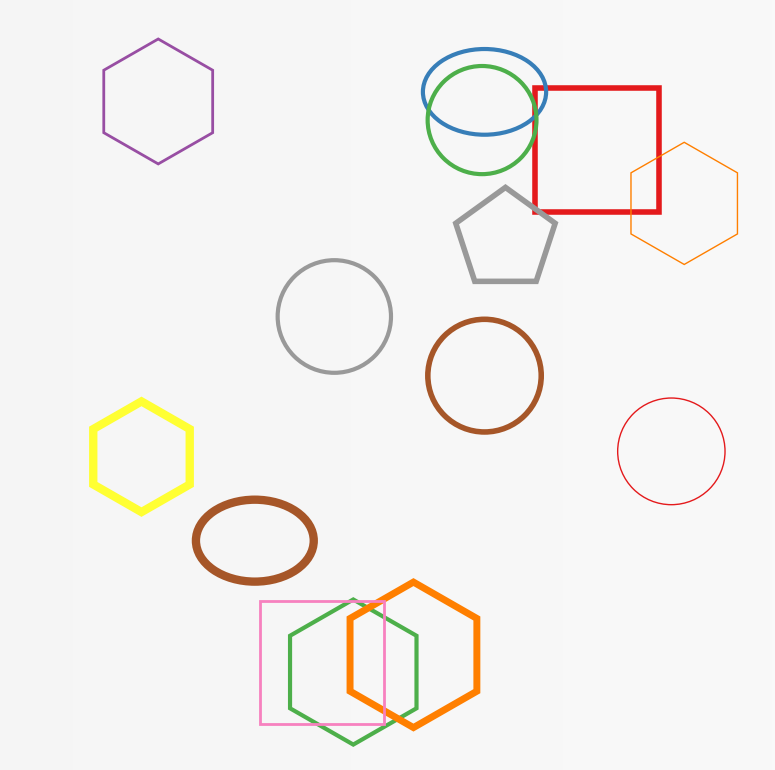[{"shape": "circle", "thickness": 0.5, "radius": 0.35, "center": [0.866, 0.414]}, {"shape": "square", "thickness": 2, "radius": 0.4, "center": [0.77, 0.805]}, {"shape": "oval", "thickness": 1.5, "radius": 0.4, "center": [0.625, 0.881]}, {"shape": "hexagon", "thickness": 1.5, "radius": 0.47, "center": [0.456, 0.127]}, {"shape": "circle", "thickness": 1.5, "radius": 0.35, "center": [0.622, 0.844]}, {"shape": "hexagon", "thickness": 1, "radius": 0.41, "center": [0.204, 0.868]}, {"shape": "hexagon", "thickness": 0.5, "radius": 0.4, "center": [0.883, 0.736]}, {"shape": "hexagon", "thickness": 2.5, "radius": 0.47, "center": [0.533, 0.15]}, {"shape": "hexagon", "thickness": 3, "radius": 0.36, "center": [0.183, 0.407]}, {"shape": "oval", "thickness": 3, "radius": 0.38, "center": [0.329, 0.298]}, {"shape": "circle", "thickness": 2, "radius": 0.37, "center": [0.625, 0.512]}, {"shape": "square", "thickness": 1, "radius": 0.4, "center": [0.415, 0.14]}, {"shape": "pentagon", "thickness": 2, "radius": 0.34, "center": [0.652, 0.689]}, {"shape": "circle", "thickness": 1.5, "radius": 0.37, "center": [0.431, 0.589]}]